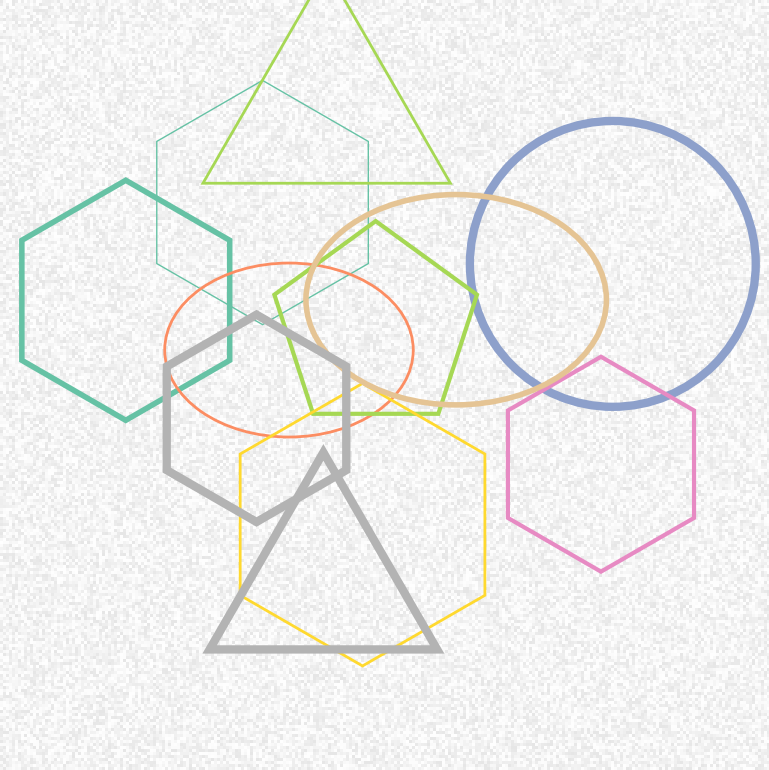[{"shape": "hexagon", "thickness": 2, "radius": 0.78, "center": [0.163, 0.61]}, {"shape": "hexagon", "thickness": 0.5, "radius": 0.79, "center": [0.341, 0.737]}, {"shape": "oval", "thickness": 1, "radius": 0.81, "center": [0.375, 0.545]}, {"shape": "circle", "thickness": 3, "radius": 0.93, "center": [0.796, 0.657]}, {"shape": "hexagon", "thickness": 1.5, "radius": 0.7, "center": [0.78, 0.397]}, {"shape": "pentagon", "thickness": 1.5, "radius": 0.69, "center": [0.488, 0.575]}, {"shape": "triangle", "thickness": 1, "radius": 0.93, "center": [0.424, 0.855]}, {"shape": "hexagon", "thickness": 1, "radius": 0.92, "center": [0.471, 0.319]}, {"shape": "oval", "thickness": 2, "radius": 0.98, "center": [0.592, 0.611]}, {"shape": "hexagon", "thickness": 3, "radius": 0.67, "center": [0.333, 0.457]}, {"shape": "triangle", "thickness": 3, "radius": 0.85, "center": [0.42, 0.242]}]